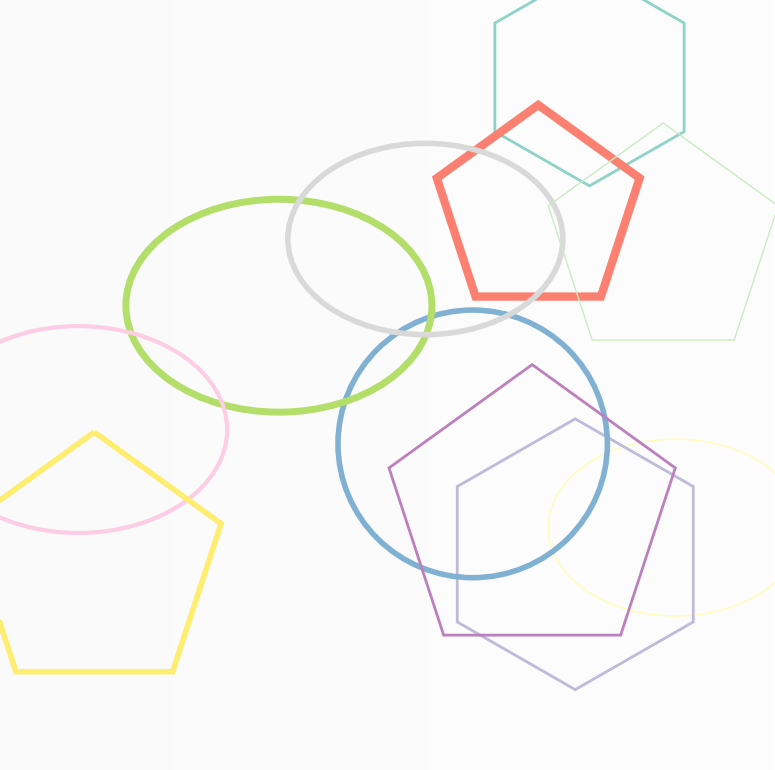[{"shape": "hexagon", "thickness": 1, "radius": 0.7, "center": [0.761, 0.9]}, {"shape": "oval", "thickness": 0.5, "radius": 0.82, "center": [0.871, 0.315]}, {"shape": "hexagon", "thickness": 1, "radius": 0.88, "center": [0.742, 0.28]}, {"shape": "pentagon", "thickness": 3, "radius": 0.69, "center": [0.694, 0.726]}, {"shape": "circle", "thickness": 2, "radius": 0.87, "center": [0.61, 0.424]}, {"shape": "oval", "thickness": 2.5, "radius": 0.99, "center": [0.36, 0.603]}, {"shape": "oval", "thickness": 1.5, "radius": 0.96, "center": [0.101, 0.442]}, {"shape": "oval", "thickness": 2, "radius": 0.89, "center": [0.549, 0.69]}, {"shape": "pentagon", "thickness": 1, "radius": 0.97, "center": [0.687, 0.332]}, {"shape": "pentagon", "thickness": 0.5, "radius": 0.78, "center": [0.856, 0.684]}, {"shape": "pentagon", "thickness": 2, "radius": 0.86, "center": [0.122, 0.267]}]